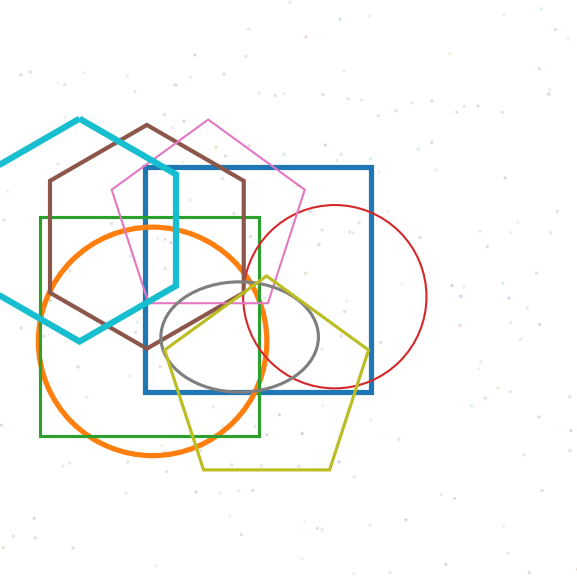[{"shape": "square", "thickness": 2.5, "radius": 0.97, "center": [0.447, 0.516]}, {"shape": "circle", "thickness": 2.5, "radius": 0.99, "center": [0.264, 0.408]}, {"shape": "square", "thickness": 1.5, "radius": 0.95, "center": [0.259, 0.434]}, {"shape": "circle", "thickness": 1, "radius": 0.79, "center": [0.58, 0.485]}, {"shape": "hexagon", "thickness": 2, "radius": 0.97, "center": [0.254, 0.589]}, {"shape": "pentagon", "thickness": 1, "radius": 0.88, "center": [0.361, 0.616]}, {"shape": "oval", "thickness": 1.5, "radius": 0.68, "center": [0.415, 0.416]}, {"shape": "pentagon", "thickness": 1.5, "radius": 0.93, "center": [0.462, 0.336]}, {"shape": "hexagon", "thickness": 3, "radius": 0.96, "center": [0.138, 0.601]}]